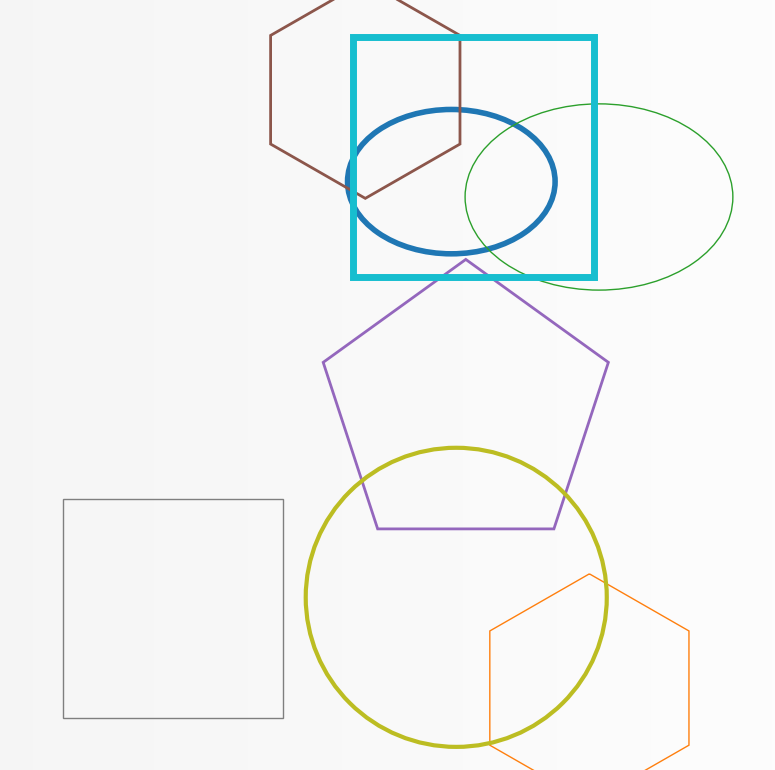[{"shape": "oval", "thickness": 2, "radius": 0.67, "center": [0.582, 0.764]}, {"shape": "hexagon", "thickness": 0.5, "radius": 0.74, "center": [0.761, 0.106]}, {"shape": "oval", "thickness": 0.5, "radius": 0.86, "center": [0.773, 0.744]}, {"shape": "pentagon", "thickness": 1, "radius": 0.97, "center": [0.601, 0.47]}, {"shape": "hexagon", "thickness": 1, "radius": 0.71, "center": [0.471, 0.883]}, {"shape": "square", "thickness": 0.5, "radius": 0.71, "center": [0.223, 0.21]}, {"shape": "circle", "thickness": 1.5, "radius": 0.97, "center": [0.589, 0.224]}, {"shape": "square", "thickness": 2.5, "radius": 0.78, "center": [0.611, 0.796]}]